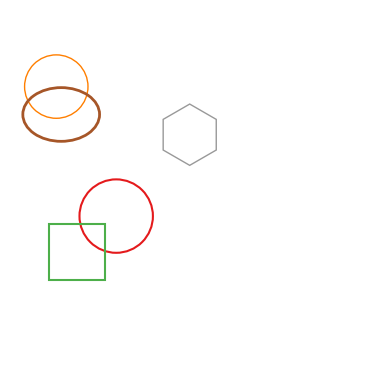[{"shape": "circle", "thickness": 1.5, "radius": 0.48, "center": [0.302, 0.439]}, {"shape": "square", "thickness": 1.5, "radius": 0.37, "center": [0.2, 0.346]}, {"shape": "circle", "thickness": 1, "radius": 0.41, "center": [0.146, 0.775]}, {"shape": "oval", "thickness": 2, "radius": 0.5, "center": [0.159, 0.703]}, {"shape": "hexagon", "thickness": 1, "radius": 0.4, "center": [0.493, 0.65]}]